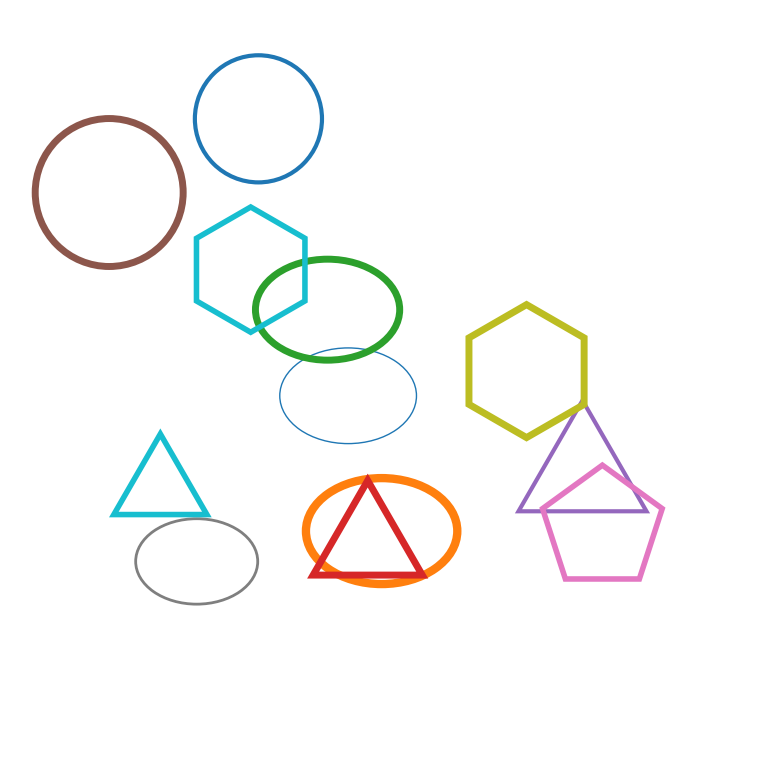[{"shape": "circle", "thickness": 1.5, "radius": 0.41, "center": [0.336, 0.846]}, {"shape": "oval", "thickness": 0.5, "radius": 0.44, "center": [0.452, 0.486]}, {"shape": "oval", "thickness": 3, "radius": 0.49, "center": [0.496, 0.31]}, {"shape": "oval", "thickness": 2.5, "radius": 0.47, "center": [0.425, 0.598]}, {"shape": "triangle", "thickness": 2.5, "radius": 0.41, "center": [0.478, 0.294]}, {"shape": "triangle", "thickness": 1.5, "radius": 0.48, "center": [0.756, 0.384]}, {"shape": "circle", "thickness": 2.5, "radius": 0.48, "center": [0.142, 0.75]}, {"shape": "pentagon", "thickness": 2, "radius": 0.41, "center": [0.782, 0.314]}, {"shape": "oval", "thickness": 1, "radius": 0.4, "center": [0.255, 0.271]}, {"shape": "hexagon", "thickness": 2.5, "radius": 0.43, "center": [0.684, 0.518]}, {"shape": "hexagon", "thickness": 2, "radius": 0.41, "center": [0.326, 0.65]}, {"shape": "triangle", "thickness": 2, "radius": 0.35, "center": [0.208, 0.367]}]